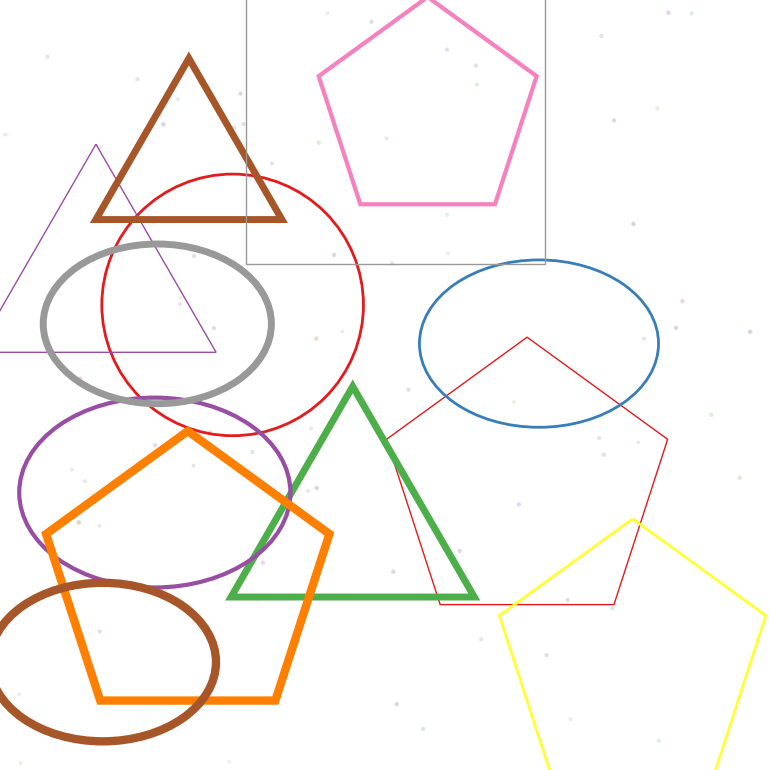[{"shape": "pentagon", "thickness": 0.5, "radius": 0.96, "center": [0.685, 0.37]}, {"shape": "circle", "thickness": 1, "radius": 0.85, "center": [0.302, 0.604]}, {"shape": "oval", "thickness": 1, "radius": 0.78, "center": [0.7, 0.554]}, {"shape": "triangle", "thickness": 2.5, "radius": 0.91, "center": [0.458, 0.316]}, {"shape": "oval", "thickness": 1.5, "radius": 0.88, "center": [0.201, 0.36]}, {"shape": "triangle", "thickness": 0.5, "radius": 0.9, "center": [0.125, 0.633]}, {"shape": "pentagon", "thickness": 3, "radius": 0.97, "center": [0.244, 0.247]}, {"shape": "pentagon", "thickness": 1, "radius": 0.91, "center": [0.822, 0.144]}, {"shape": "oval", "thickness": 3, "radius": 0.74, "center": [0.133, 0.14]}, {"shape": "triangle", "thickness": 2.5, "radius": 0.7, "center": [0.245, 0.785]}, {"shape": "pentagon", "thickness": 1.5, "radius": 0.74, "center": [0.555, 0.855]}, {"shape": "oval", "thickness": 2.5, "radius": 0.74, "center": [0.204, 0.579]}, {"shape": "square", "thickness": 0.5, "radius": 0.97, "center": [0.514, 0.851]}]